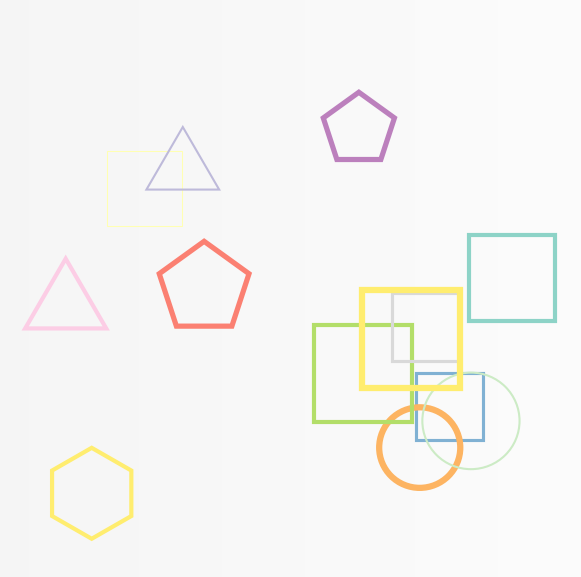[{"shape": "square", "thickness": 2, "radius": 0.37, "center": [0.881, 0.518]}, {"shape": "square", "thickness": 0.5, "radius": 0.32, "center": [0.248, 0.673]}, {"shape": "triangle", "thickness": 1, "radius": 0.36, "center": [0.314, 0.707]}, {"shape": "pentagon", "thickness": 2.5, "radius": 0.41, "center": [0.351, 0.5]}, {"shape": "square", "thickness": 1.5, "radius": 0.29, "center": [0.773, 0.296]}, {"shape": "circle", "thickness": 3, "radius": 0.35, "center": [0.722, 0.224]}, {"shape": "square", "thickness": 2, "radius": 0.42, "center": [0.625, 0.352]}, {"shape": "triangle", "thickness": 2, "radius": 0.4, "center": [0.113, 0.471]}, {"shape": "square", "thickness": 1.5, "radius": 0.29, "center": [0.733, 0.433]}, {"shape": "pentagon", "thickness": 2.5, "radius": 0.32, "center": [0.617, 0.775]}, {"shape": "circle", "thickness": 1, "radius": 0.42, "center": [0.81, 0.27]}, {"shape": "hexagon", "thickness": 2, "radius": 0.39, "center": [0.158, 0.145]}, {"shape": "square", "thickness": 3, "radius": 0.42, "center": [0.707, 0.412]}]